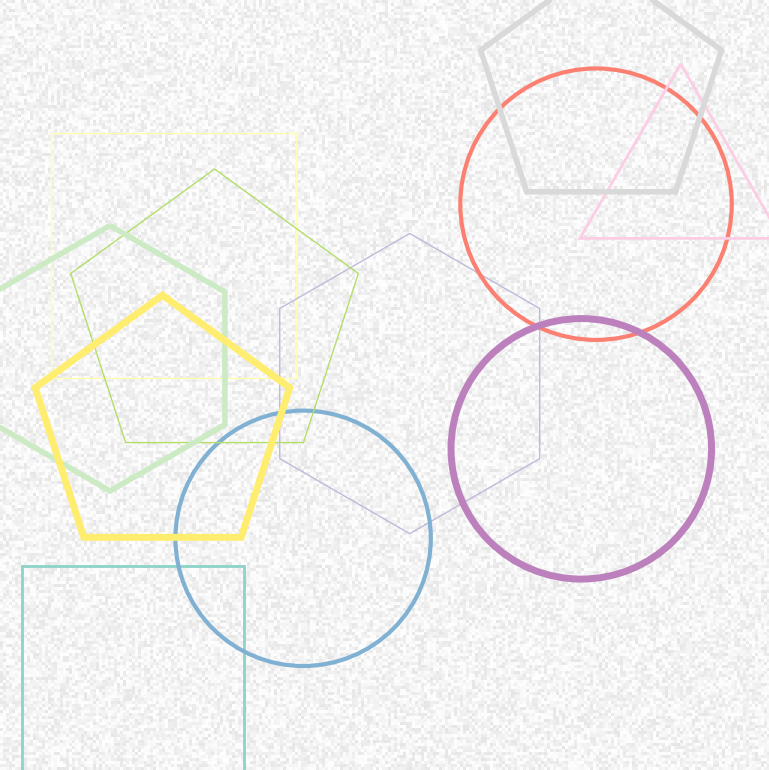[{"shape": "square", "thickness": 1, "radius": 0.72, "center": [0.173, 0.12]}, {"shape": "square", "thickness": 0.5, "radius": 0.79, "center": [0.225, 0.669]}, {"shape": "hexagon", "thickness": 0.5, "radius": 0.97, "center": [0.532, 0.502]}, {"shape": "circle", "thickness": 1.5, "radius": 0.88, "center": [0.774, 0.735]}, {"shape": "circle", "thickness": 1.5, "radius": 0.83, "center": [0.394, 0.301]}, {"shape": "pentagon", "thickness": 0.5, "radius": 0.98, "center": [0.279, 0.584]}, {"shape": "triangle", "thickness": 1, "radius": 0.76, "center": [0.884, 0.766]}, {"shape": "pentagon", "thickness": 2, "radius": 0.82, "center": [0.781, 0.884]}, {"shape": "circle", "thickness": 2.5, "radius": 0.85, "center": [0.755, 0.417]}, {"shape": "hexagon", "thickness": 2, "radius": 0.86, "center": [0.143, 0.535]}, {"shape": "pentagon", "thickness": 2.5, "radius": 0.87, "center": [0.211, 0.443]}]